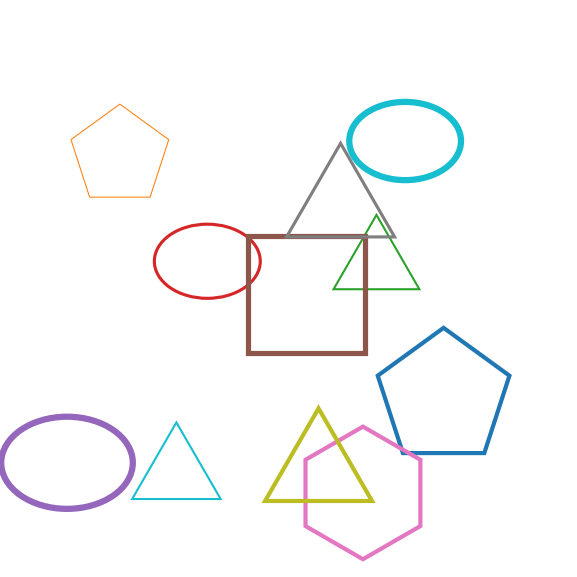[{"shape": "pentagon", "thickness": 2, "radius": 0.6, "center": [0.768, 0.312]}, {"shape": "pentagon", "thickness": 0.5, "radius": 0.45, "center": [0.208, 0.73]}, {"shape": "triangle", "thickness": 1, "radius": 0.43, "center": [0.652, 0.541]}, {"shape": "oval", "thickness": 1.5, "radius": 0.46, "center": [0.359, 0.547]}, {"shape": "oval", "thickness": 3, "radius": 0.57, "center": [0.116, 0.198]}, {"shape": "square", "thickness": 2.5, "radius": 0.51, "center": [0.531, 0.49]}, {"shape": "hexagon", "thickness": 2, "radius": 0.57, "center": [0.628, 0.146]}, {"shape": "triangle", "thickness": 1.5, "radius": 0.54, "center": [0.59, 0.643]}, {"shape": "triangle", "thickness": 2, "radius": 0.53, "center": [0.552, 0.185]}, {"shape": "oval", "thickness": 3, "radius": 0.48, "center": [0.702, 0.755]}, {"shape": "triangle", "thickness": 1, "radius": 0.44, "center": [0.305, 0.179]}]